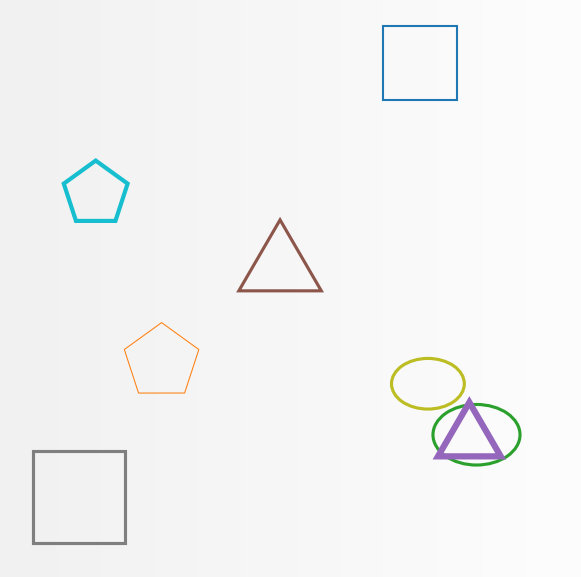[{"shape": "square", "thickness": 1, "radius": 0.32, "center": [0.722, 0.89]}, {"shape": "pentagon", "thickness": 0.5, "radius": 0.34, "center": [0.278, 0.373]}, {"shape": "oval", "thickness": 1.5, "radius": 0.37, "center": [0.82, 0.246]}, {"shape": "triangle", "thickness": 3, "radius": 0.31, "center": [0.808, 0.24]}, {"shape": "triangle", "thickness": 1.5, "radius": 0.41, "center": [0.482, 0.536]}, {"shape": "square", "thickness": 1.5, "radius": 0.4, "center": [0.136, 0.138]}, {"shape": "oval", "thickness": 1.5, "radius": 0.31, "center": [0.736, 0.335]}, {"shape": "pentagon", "thickness": 2, "radius": 0.29, "center": [0.165, 0.663]}]